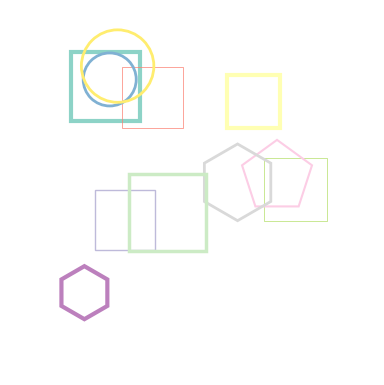[{"shape": "square", "thickness": 3, "radius": 0.45, "center": [0.274, 0.775]}, {"shape": "square", "thickness": 3, "radius": 0.35, "center": [0.658, 0.737]}, {"shape": "square", "thickness": 1, "radius": 0.39, "center": [0.324, 0.428]}, {"shape": "square", "thickness": 0.5, "radius": 0.4, "center": [0.396, 0.747]}, {"shape": "circle", "thickness": 2, "radius": 0.34, "center": [0.285, 0.794]}, {"shape": "square", "thickness": 0.5, "radius": 0.41, "center": [0.768, 0.507]}, {"shape": "pentagon", "thickness": 1.5, "radius": 0.48, "center": [0.72, 0.541]}, {"shape": "hexagon", "thickness": 2, "radius": 0.5, "center": [0.617, 0.526]}, {"shape": "hexagon", "thickness": 3, "radius": 0.34, "center": [0.219, 0.24]}, {"shape": "square", "thickness": 2.5, "radius": 0.5, "center": [0.435, 0.448]}, {"shape": "circle", "thickness": 2, "radius": 0.47, "center": [0.305, 0.828]}]